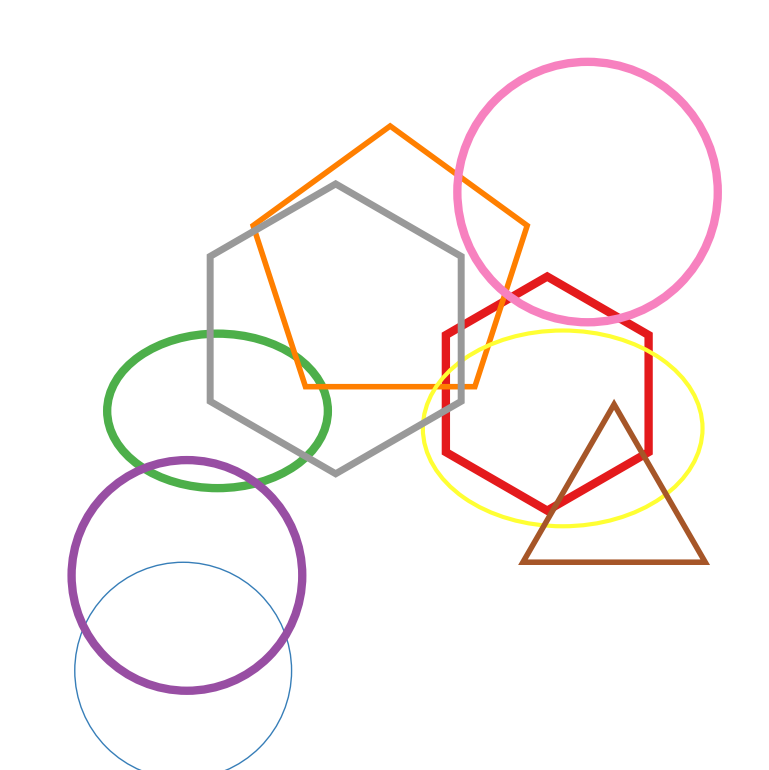[{"shape": "hexagon", "thickness": 3, "radius": 0.76, "center": [0.711, 0.489]}, {"shape": "circle", "thickness": 0.5, "radius": 0.7, "center": [0.238, 0.129]}, {"shape": "oval", "thickness": 3, "radius": 0.72, "center": [0.282, 0.466]}, {"shape": "circle", "thickness": 3, "radius": 0.75, "center": [0.243, 0.253]}, {"shape": "pentagon", "thickness": 2, "radius": 0.94, "center": [0.507, 0.649]}, {"shape": "oval", "thickness": 1.5, "radius": 0.91, "center": [0.731, 0.444]}, {"shape": "triangle", "thickness": 2, "radius": 0.68, "center": [0.798, 0.338]}, {"shape": "circle", "thickness": 3, "radius": 0.85, "center": [0.763, 0.751]}, {"shape": "hexagon", "thickness": 2.5, "radius": 0.94, "center": [0.436, 0.573]}]